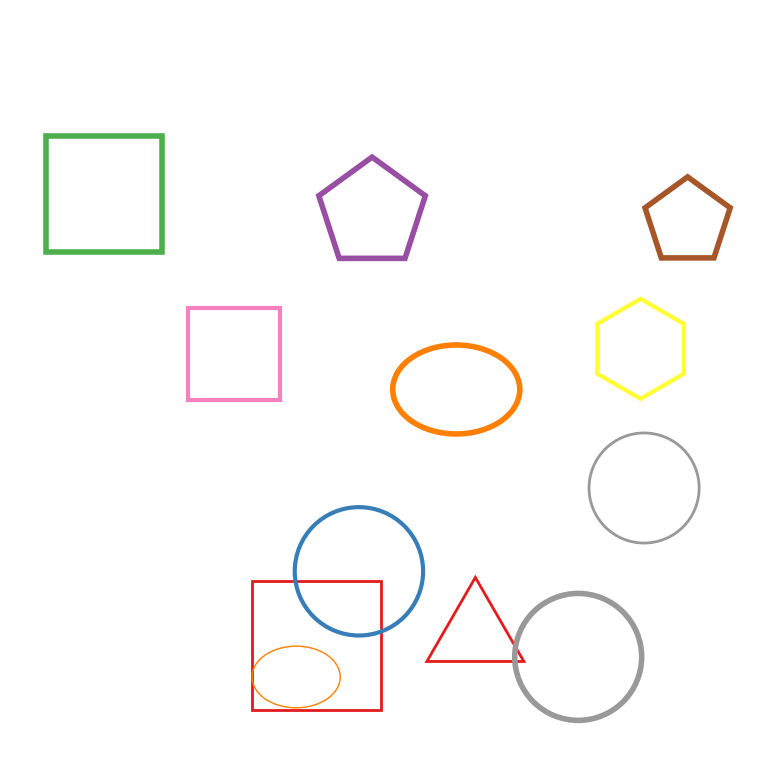[{"shape": "square", "thickness": 1, "radius": 0.42, "center": [0.411, 0.162]}, {"shape": "triangle", "thickness": 1, "radius": 0.36, "center": [0.617, 0.177]}, {"shape": "circle", "thickness": 1.5, "radius": 0.42, "center": [0.466, 0.258]}, {"shape": "square", "thickness": 2, "radius": 0.38, "center": [0.135, 0.749]}, {"shape": "pentagon", "thickness": 2, "radius": 0.36, "center": [0.483, 0.723]}, {"shape": "oval", "thickness": 0.5, "radius": 0.29, "center": [0.385, 0.121]}, {"shape": "oval", "thickness": 2, "radius": 0.41, "center": [0.593, 0.494]}, {"shape": "hexagon", "thickness": 1.5, "radius": 0.32, "center": [0.832, 0.547]}, {"shape": "pentagon", "thickness": 2, "radius": 0.29, "center": [0.893, 0.712]}, {"shape": "square", "thickness": 1.5, "radius": 0.3, "center": [0.304, 0.541]}, {"shape": "circle", "thickness": 1, "radius": 0.36, "center": [0.836, 0.366]}, {"shape": "circle", "thickness": 2, "radius": 0.41, "center": [0.751, 0.147]}]